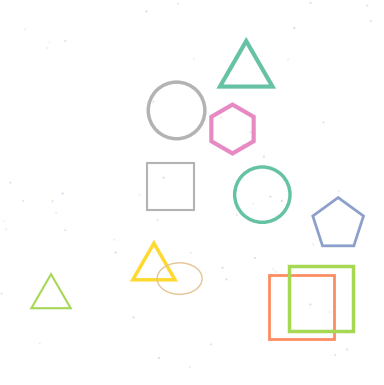[{"shape": "triangle", "thickness": 3, "radius": 0.39, "center": [0.64, 0.815]}, {"shape": "circle", "thickness": 2.5, "radius": 0.36, "center": [0.681, 0.494]}, {"shape": "square", "thickness": 2, "radius": 0.42, "center": [0.783, 0.203]}, {"shape": "pentagon", "thickness": 2, "radius": 0.35, "center": [0.878, 0.418]}, {"shape": "hexagon", "thickness": 3, "radius": 0.32, "center": [0.604, 0.665]}, {"shape": "triangle", "thickness": 1.5, "radius": 0.29, "center": [0.133, 0.229]}, {"shape": "square", "thickness": 2.5, "radius": 0.42, "center": [0.833, 0.224]}, {"shape": "triangle", "thickness": 2.5, "radius": 0.32, "center": [0.4, 0.305]}, {"shape": "oval", "thickness": 1, "radius": 0.29, "center": [0.467, 0.276]}, {"shape": "square", "thickness": 1.5, "radius": 0.3, "center": [0.443, 0.515]}, {"shape": "circle", "thickness": 2.5, "radius": 0.37, "center": [0.459, 0.713]}]